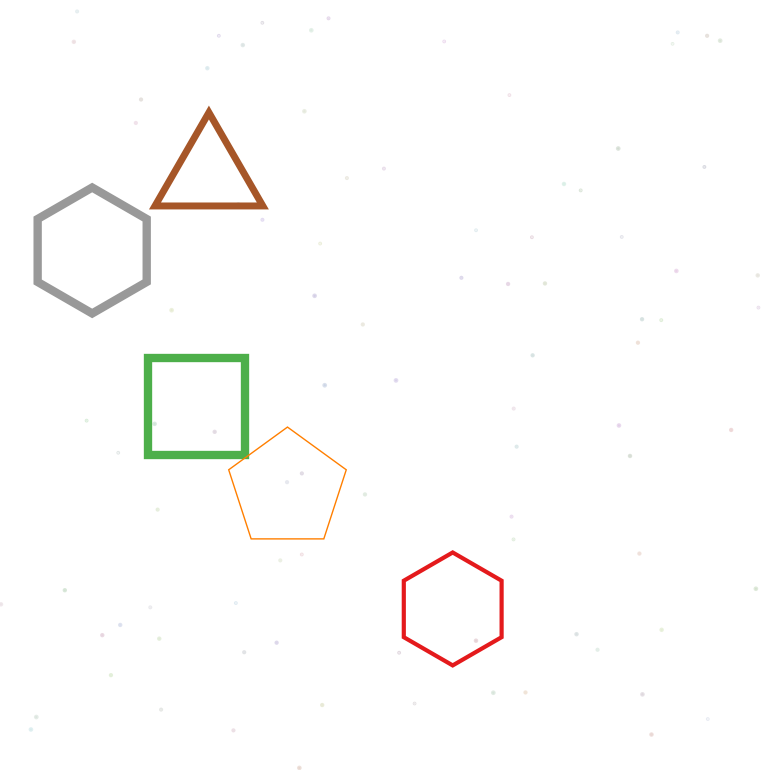[{"shape": "hexagon", "thickness": 1.5, "radius": 0.37, "center": [0.588, 0.209]}, {"shape": "square", "thickness": 3, "radius": 0.32, "center": [0.255, 0.472]}, {"shape": "pentagon", "thickness": 0.5, "radius": 0.4, "center": [0.373, 0.365]}, {"shape": "triangle", "thickness": 2.5, "radius": 0.4, "center": [0.271, 0.773]}, {"shape": "hexagon", "thickness": 3, "radius": 0.41, "center": [0.12, 0.675]}]